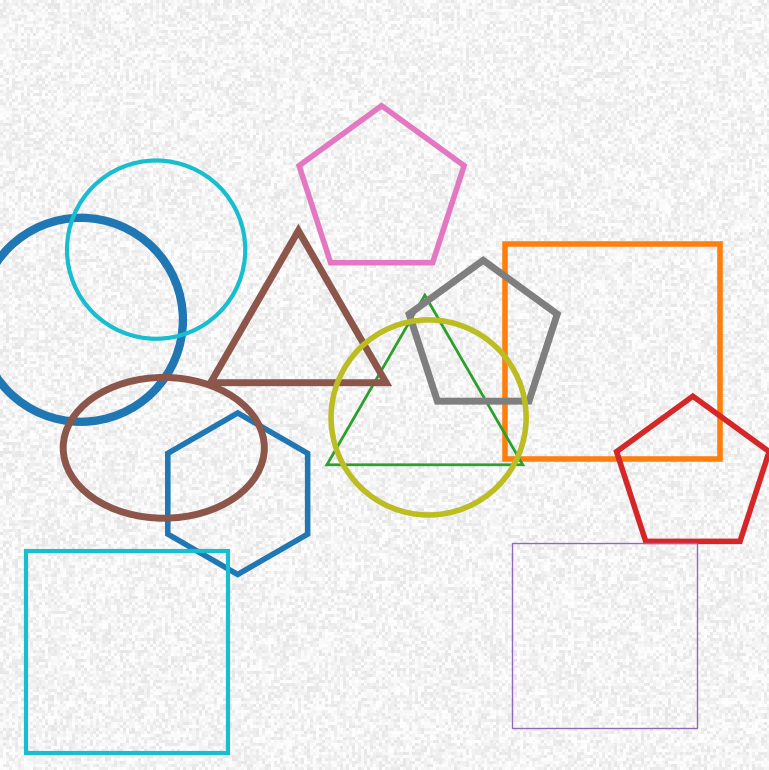[{"shape": "hexagon", "thickness": 2, "radius": 0.52, "center": [0.309, 0.359]}, {"shape": "circle", "thickness": 3, "radius": 0.66, "center": [0.105, 0.585]}, {"shape": "square", "thickness": 2, "radius": 0.7, "center": [0.795, 0.544]}, {"shape": "triangle", "thickness": 1, "radius": 0.73, "center": [0.552, 0.47]}, {"shape": "pentagon", "thickness": 2, "radius": 0.52, "center": [0.9, 0.381]}, {"shape": "square", "thickness": 0.5, "radius": 0.6, "center": [0.785, 0.174]}, {"shape": "oval", "thickness": 2.5, "radius": 0.65, "center": [0.213, 0.418]}, {"shape": "triangle", "thickness": 2.5, "radius": 0.66, "center": [0.388, 0.569]}, {"shape": "pentagon", "thickness": 2, "radius": 0.56, "center": [0.496, 0.75]}, {"shape": "pentagon", "thickness": 2.5, "radius": 0.51, "center": [0.628, 0.561]}, {"shape": "circle", "thickness": 2, "radius": 0.63, "center": [0.557, 0.458]}, {"shape": "square", "thickness": 1.5, "radius": 0.66, "center": [0.165, 0.153]}, {"shape": "circle", "thickness": 1.5, "radius": 0.58, "center": [0.203, 0.676]}]